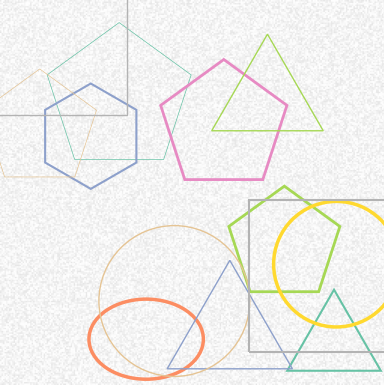[{"shape": "triangle", "thickness": 1.5, "radius": 0.7, "center": [0.868, 0.107]}, {"shape": "pentagon", "thickness": 0.5, "radius": 0.98, "center": [0.309, 0.745]}, {"shape": "oval", "thickness": 2.5, "radius": 0.74, "center": [0.38, 0.119]}, {"shape": "triangle", "thickness": 1, "radius": 0.94, "center": [0.597, 0.136]}, {"shape": "hexagon", "thickness": 1.5, "radius": 0.68, "center": [0.236, 0.646]}, {"shape": "pentagon", "thickness": 2, "radius": 0.86, "center": [0.581, 0.673]}, {"shape": "triangle", "thickness": 1, "radius": 0.84, "center": [0.695, 0.744]}, {"shape": "pentagon", "thickness": 2, "radius": 0.76, "center": [0.739, 0.365]}, {"shape": "circle", "thickness": 2.5, "radius": 0.82, "center": [0.874, 0.314]}, {"shape": "circle", "thickness": 1, "radius": 0.98, "center": [0.453, 0.218]}, {"shape": "pentagon", "thickness": 0.5, "radius": 0.78, "center": [0.103, 0.666]}, {"shape": "square", "thickness": 1, "radius": 0.87, "center": [0.155, 0.876]}, {"shape": "square", "thickness": 1.5, "radius": 0.98, "center": [0.843, 0.283]}]